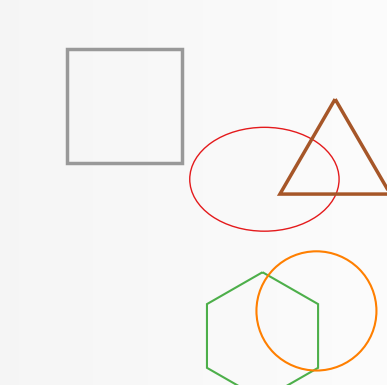[{"shape": "oval", "thickness": 1, "radius": 0.96, "center": [0.682, 0.534]}, {"shape": "hexagon", "thickness": 1.5, "radius": 0.83, "center": [0.677, 0.127]}, {"shape": "circle", "thickness": 1.5, "radius": 0.77, "center": [0.817, 0.192]}, {"shape": "triangle", "thickness": 2.5, "radius": 0.82, "center": [0.865, 0.578]}, {"shape": "square", "thickness": 2.5, "radius": 0.74, "center": [0.321, 0.724]}]